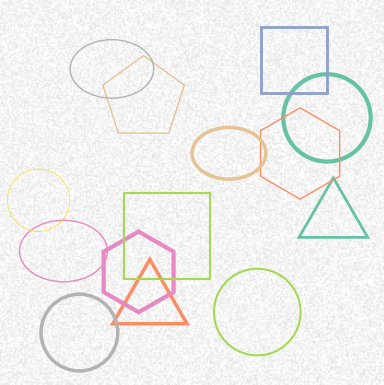[{"shape": "circle", "thickness": 3, "radius": 0.57, "center": [0.849, 0.694]}, {"shape": "triangle", "thickness": 2, "radius": 0.51, "center": [0.866, 0.435]}, {"shape": "triangle", "thickness": 2.5, "radius": 0.56, "center": [0.389, 0.215]}, {"shape": "hexagon", "thickness": 1, "radius": 0.59, "center": [0.78, 0.601]}, {"shape": "square", "thickness": 2, "radius": 0.43, "center": [0.764, 0.844]}, {"shape": "oval", "thickness": 1, "radius": 0.57, "center": [0.165, 0.348]}, {"shape": "hexagon", "thickness": 3, "radius": 0.52, "center": [0.36, 0.294]}, {"shape": "square", "thickness": 1.5, "radius": 0.56, "center": [0.433, 0.388]}, {"shape": "circle", "thickness": 1.5, "radius": 0.56, "center": [0.668, 0.189]}, {"shape": "circle", "thickness": 0.5, "radius": 0.41, "center": [0.1, 0.48]}, {"shape": "oval", "thickness": 2.5, "radius": 0.48, "center": [0.595, 0.602]}, {"shape": "pentagon", "thickness": 1, "radius": 0.56, "center": [0.373, 0.744]}, {"shape": "circle", "thickness": 2.5, "radius": 0.5, "center": [0.206, 0.136]}, {"shape": "oval", "thickness": 1, "radius": 0.54, "center": [0.291, 0.821]}]